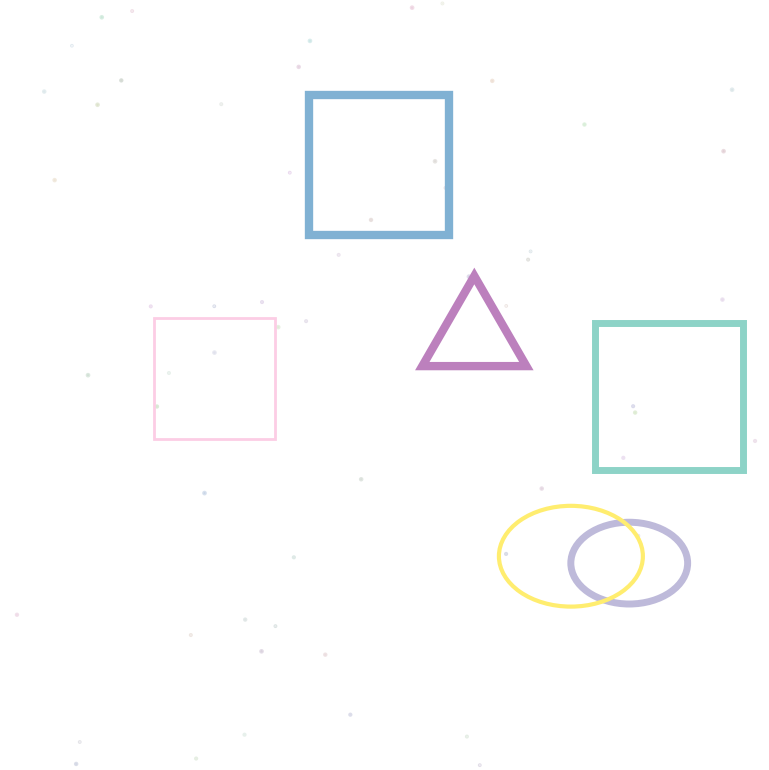[{"shape": "square", "thickness": 2.5, "radius": 0.48, "center": [0.868, 0.485]}, {"shape": "oval", "thickness": 2.5, "radius": 0.38, "center": [0.817, 0.269]}, {"shape": "square", "thickness": 3, "radius": 0.45, "center": [0.492, 0.785]}, {"shape": "square", "thickness": 1, "radius": 0.39, "center": [0.278, 0.508]}, {"shape": "triangle", "thickness": 3, "radius": 0.39, "center": [0.616, 0.564]}, {"shape": "oval", "thickness": 1.5, "radius": 0.47, "center": [0.741, 0.278]}]